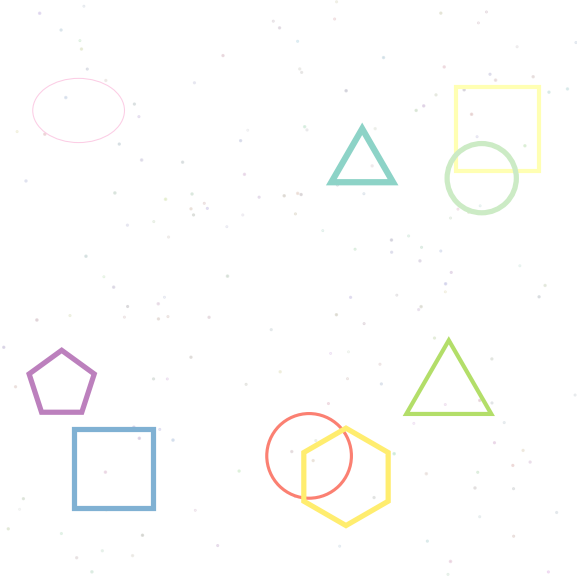[{"shape": "triangle", "thickness": 3, "radius": 0.31, "center": [0.627, 0.714]}, {"shape": "square", "thickness": 2, "radius": 0.36, "center": [0.862, 0.776]}, {"shape": "circle", "thickness": 1.5, "radius": 0.37, "center": [0.535, 0.21]}, {"shape": "square", "thickness": 2.5, "radius": 0.34, "center": [0.196, 0.189]}, {"shape": "triangle", "thickness": 2, "radius": 0.43, "center": [0.777, 0.325]}, {"shape": "oval", "thickness": 0.5, "radius": 0.4, "center": [0.136, 0.808]}, {"shape": "pentagon", "thickness": 2.5, "radius": 0.3, "center": [0.107, 0.333]}, {"shape": "circle", "thickness": 2.5, "radius": 0.3, "center": [0.834, 0.691]}, {"shape": "hexagon", "thickness": 2.5, "radius": 0.42, "center": [0.599, 0.173]}]